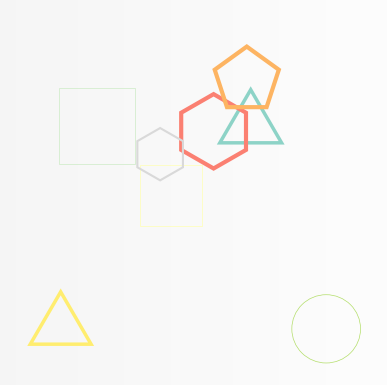[{"shape": "triangle", "thickness": 2.5, "radius": 0.46, "center": [0.647, 0.675]}, {"shape": "square", "thickness": 0.5, "radius": 0.4, "center": [0.441, 0.493]}, {"shape": "hexagon", "thickness": 3, "radius": 0.48, "center": [0.551, 0.659]}, {"shape": "pentagon", "thickness": 3, "radius": 0.43, "center": [0.637, 0.792]}, {"shape": "circle", "thickness": 0.5, "radius": 0.44, "center": [0.842, 0.146]}, {"shape": "hexagon", "thickness": 1.5, "radius": 0.34, "center": [0.413, 0.599]}, {"shape": "square", "thickness": 0.5, "radius": 0.49, "center": [0.251, 0.673]}, {"shape": "triangle", "thickness": 2.5, "radius": 0.45, "center": [0.157, 0.151]}]